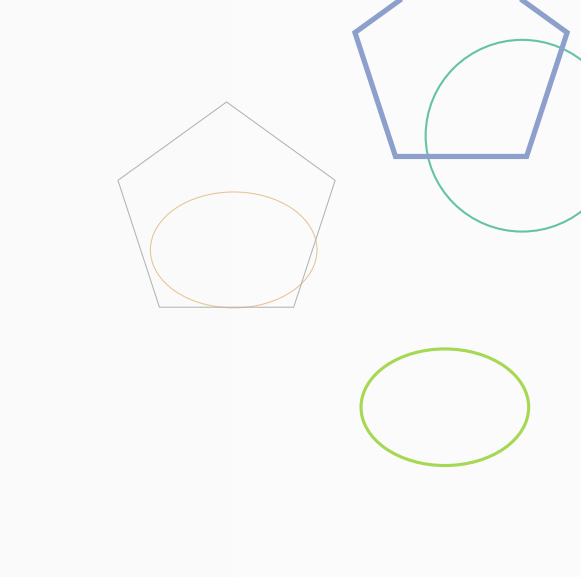[{"shape": "circle", "thickness": 1, "radius": 0.83, "center": [0.898, 0.764]}, {"shape": "pentagon", "thickness": 2.5, "radius": 0.96, "center": [0.793, 0.883]}, {"shape": "oval", "thickness": 1.5, "radius": 0.72, "center": [0.765, 0.294]}, {"shape": "oval", "thickness": 0.5, "radius": 0.72, "center": [0.402, 0.566]}, {"shape": "pentagon", "thickness": 0.5, "radius": 0.98, "center": [0.39, 0.626]}]